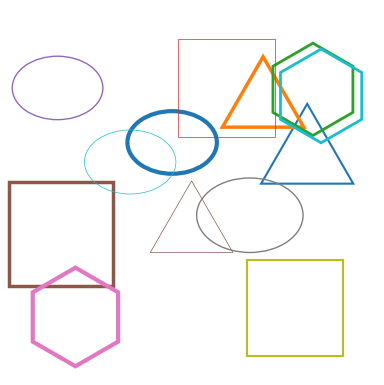[{"shape": "oval", "thickness": 3, "radius": 0.58, "center": [0.447, 0.63]}, {"shape": "triangle", "thickness": 1.5, "radius": 0.69, "center": [0.798, 0.592]}, {"shape": "triangle", "thickness": 2.5, "radius": 0.61, "center": [0.683, 0.731]}, {"shape": "hexagon", "thickness": 2, "radius": 0.6, "center": [0.813, 0.768]}, {"shape": "square", "thickness": 0.5, "radius": 0.63, "center": [0.589, 0.772]}, {"shape": "oval", "thickness": 1, "radius": 0.59, "center": [0.149, 0.772]}, {"shape": "square", "thickness": 2.5, "radius": 0.67, "center": [0.159, 0.392]}, {"shape": "triangle", "thickness": 0.5, "radius": 0.62, "center": [0.498, 0.406]}, {"shape": "hexagon", "thickness": 3, "radius": 0.64, "center": [0.196, 0.177]}, {"shape": "oval", "thickness": 1, "radius": 0.69, "center": [0.649, 0.441]}, {"shape": "square", "thickness": 1.5, "radius": 0.62, "center": [0.765, 0.199]}, {"shape": "hexagon", "thickness": 2, "radius": 0.61, "center": [0.834, 0.751]}, {"shape": "oval", "thickness": 0.5, "radius": 0.59, "center": [0.338, 0.579]}]